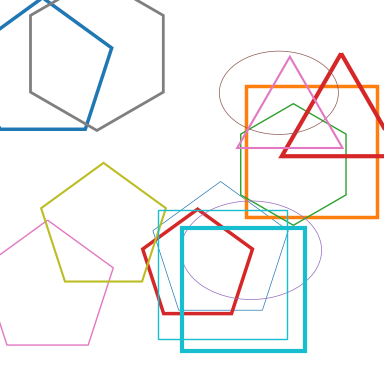[{"shape": "pentagon", "thickness": 2.5, "radius": 0.94, "center": [0.111, 0.817]}, {"shape": "pentagon", "thickness": 0.5, "radius": 0.92, "center": [0.573, 0.344]}, {"shape": "square", "thickness": 2.5, "radius": 0.85, "center": [0.808, 0.606]}, {"shape": "hexagon", "thickness": 1, "radius": 0.79, "center": [0.762, 0.573]}, {"shape": "triangle", "thickness": 3, "radius": 0.89, "center": [0.886, 0.683]}, {"shape": "pentagon", "thickness": 2.5, "radius": 0.75, "center": [0.513, 0.307]}, {"shape": "oval", "thickness": 0.5, "radius": 0.91, "center": [0.652, 0.35]}, {"shape": "oval", "thickness": 0.5, "radius": 0.77, "center": [0.724, 0.759]}, {"shape": "triangle", "thickness": 1.5, "radius": 0.79, "center": [0.753, 0.695]}, {"shape": "pentagon", "thickness": 1, "radius": 0.9, "center": [0.124, 0.249]}, {"shape": "hexagon", "thickness": 2, "radius": 1.0, "center": [0.252, 0.86]}, {"shape": "pentagon", "thickness": 1.5, "radius": 0.85, "center": [0.269, 0.407]}, {"shape": "square", "thickness": 1, "radius": 0.84, "center": [0.578, 0.287]}, {"shape": "square", "thickness": 3, "radius": 0.8, "center": [0.633, 0.248]}]